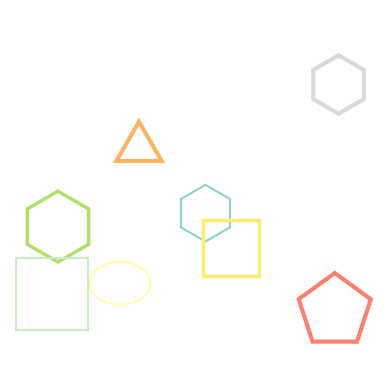[{"shape": "hexagon", "thickness": 1.5, "radius": 0.37, "center": [0.534, 0.446]}, {"shape": "oval", "thickness": 1.5, "radius": 0.4, "center": [0.311, 0.264]}, {"shape": "pentagon", "thickness": 3, "radius": 0.49, "center": [0.87, 0.192]}, {"shape": "triangle", "thickness": 3, "radius": 0.34, "center": [0.361, 0.616]}, {"shape": "hexagon", "thickness": 2.5, "radius": 0.46, "center": [0.151, 0.411]}, {"shape": "hexagon", "thickness": 3, "radius": 0.38, "center": [0.879, 0.78]}, {"shape": "square", "thickness": 1.5, "radius": 0.46, "center": [0.135, 0.237]}, {"shape": "square", "thickness": 2.5, "radius": 0.36, "center": [0.6, 0.356]}]